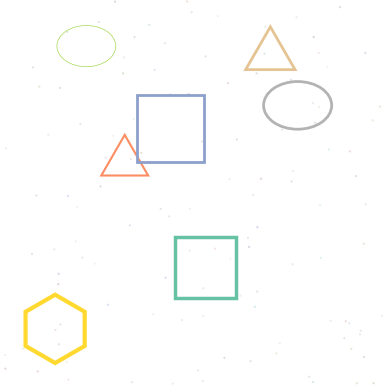[{"shape": "square", "thickness": 2.5, "radius": 0.4, "center": [0.534, 0.305]}, {"shape": "triangle", "thickness": 1.5, "radius": 0.35, "center": [0.324, 0.579]}, {"shape": "square", "thickness": 2, "radius": 0.43, "center": [0.443, 0.666]}, {"shape": "oval", "thickness": 0.5, "radius": 0.38, "center": [0.224, 0.88]}, {"shape": "hexagon", "thickness": 3, "radius": 0.44, "center": [0.143, 0.146]}, {"shape": "triangle", "thickness": 2, "radius": 0.37, "center": [0.702, 0.856]}, {"shape": "oval", "thickness": 2, "radius": 0.44, "center": [0.773, 0.726]}]